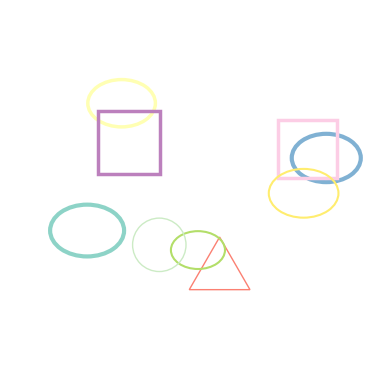[{"shape": "oval", "thickness": 3, "radius": 0.48, "center": [0.226, 0.401]}, {"shape": "oval", "thickness": 2.5, "radius": 0.44, "center": [0.316, 0.732]}, {"shape": "triangle", "thickness": 1, "radius": 0.46, "center": [0.57, 0.293]}, {"shape": "oval", "thickness": 3, "radius": 0.45, "center": [0.847, 0.59]}, {"shape": "oval", "thickness": 1.5, "radius": 0.35, "center": [0.514, 0.35]}, {"shape": "square", "thickness": 2.5, "radius": 0.38, "center": [0.799, 0.613]}, {"shape": "square", "thickness": 2.5, "radius": 0.41, "center": [0.335, 0.631]}, {"shape": "circle", "thickness": 1, "radius": 0.35, "center": [0.414, 0.364]}, {"shape": "oval", "thickness": 1.5, "radius": 0.45, "center": [0.789, 0.498]}]